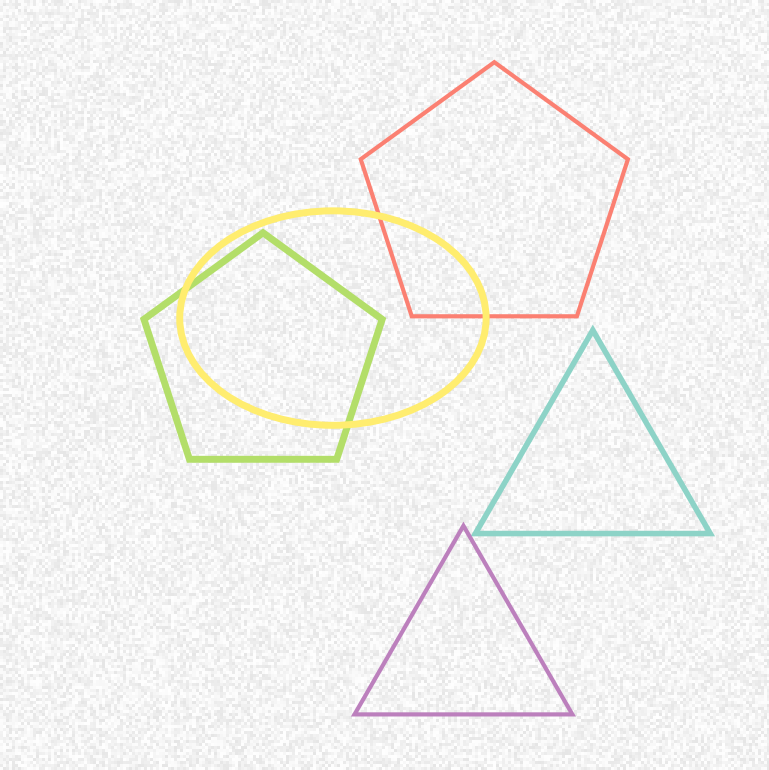[{"shape": "triangle", "thickness": 2, "radius": 0.88, "center": [0.77, 0.395]}, {"shape": "pentagon", "thickness": 1.5, "radius": 0.91, "center": [0.642, 0.737]}, {"shape": "pentagon", "thickness": 2.5, "radius": 0.81, "center": [0.342, 0.535]}, {"shape": "triangle", "thickness": 1.5, "radius": 0.82, "center": [0.602, 0.154]}, {"shape": "oval", "thickness": 2.5, "radius": 0.99, "center": [0.432, 0.587]}]